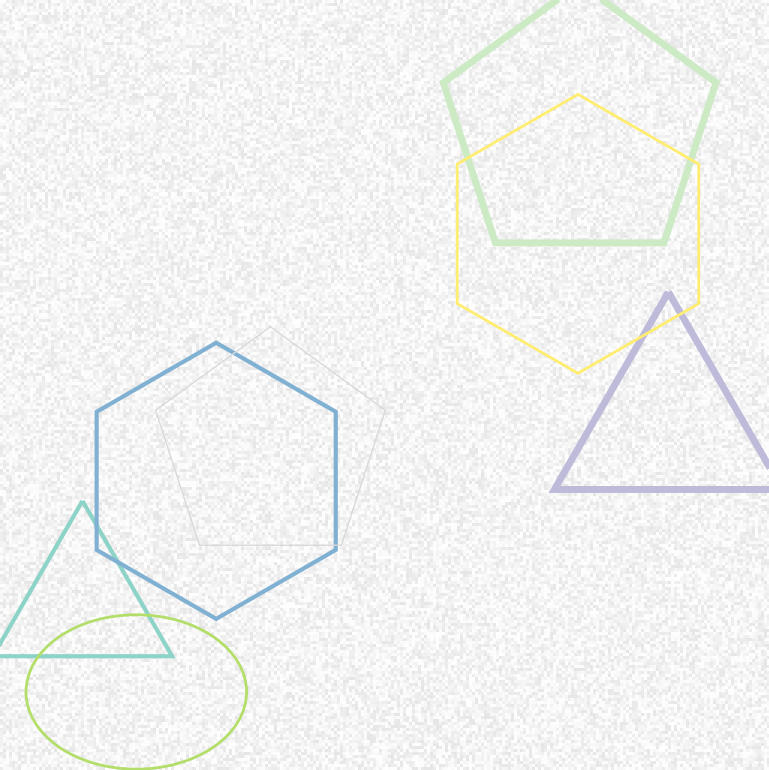[{"shape": "triangle", "thickness": 1.5, "radius": 0.67, "center": [0.107, 0.215]}, {"shape": "triangle", "thickness": 2.5, "radius": 0.85, "center": [0.868, 0.45]}, {"shape": "hexagon", "thickness": 1.5, "radius": 0.9, "center": [0.281, 0.376]}, {"shape": "oval", "thickness": 1, "radius": 0.72, "center": [0.177, 0.101]}, {"shape": "pentagon", "thickness": 0.5, "radius": 0.78, "center": [0.351, 0.419]}, {"shape": "pentagon", "thickness": 2.5, "radius": 0.93, "center": [0.753, 0.835]}, {"shape": "hexagon", "thickness": 1, "radius": 0.91, "center": [0.751, 0.696]}]